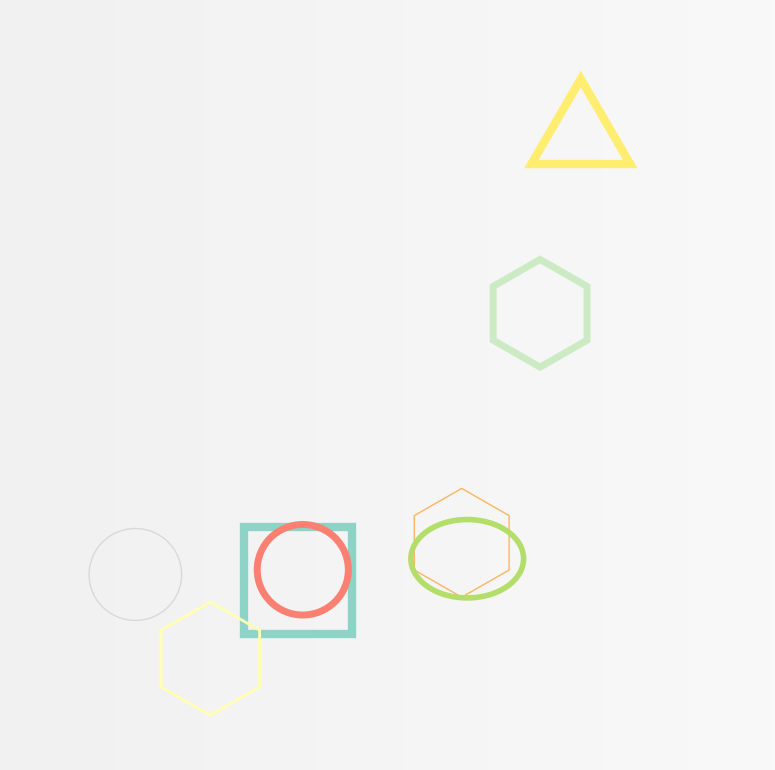[{"shape": "square", "thickness": 3, "radius": 0.35, "center": [0.385, 0.246]}, {"shape": "hexagon", "thickness": 1, "radius": 0.37, "center": [0.271, 0.145]}, {"shape": "circle", "thickness": 2.5, "radius": 0.29, "center": [0.391, 0.26]}, {"shape": "hexagon", "thickness": 0.5, "radius": 0.35, "center": [0.596, 0.295]}, {"shape": "oval", "thickness": 2, "radius": 0.36, "center": [0.603, 0.274]}, {"shape": "circle", "thickness": 0.5, "radius": 0.3, "center": [0.175, 0.254]}, {"shape": "hexagon", "thickness": 2.5, "radius": 0.35, "center": [0.697, 0.593]}, {"shape": "triangle", "thickness": 3, "radius": 0.37, "center": [0.749, 0.824]}]